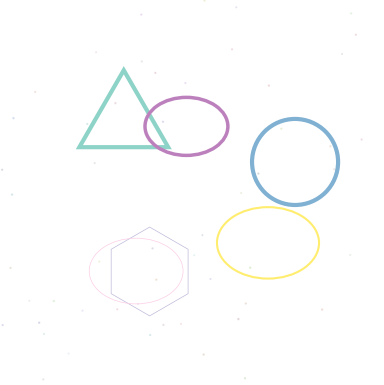[{"shape": "triangle", "thickness": 3, "radius": 0.67, "center": [0.321, 0.684]}, {"shape": "hexagon", "thickness": 0.5, "radius": 0.58, "center": [0.389, 0.295]}, {"shape": "circle", "thickness": 3, "radius": 0.56, "center": [0.766, 0.579]}, {"shape": "oval", "thickness": 0.5, "radius": 0.61, "center": [0.354, 0.296]}, {"shape": "oval", "thickness": 2.5, "radius": 0.54, "center": [0.484, 0.672]}, {"shape": "oval", "thickness": 1.5, "radius": 0.66, "center": [0.696, 0.369]}]